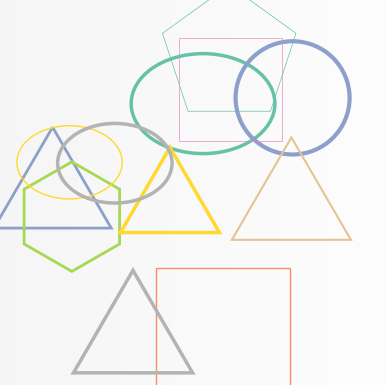[{"shape": "pentagon", "thickness": 0.5, "radius": 0.91, "center": [0.592, 0.858]}, {"shape": "oval", "thickness": 2.5, "radius": 0.93, "center": [0.524, 0.731]}, {"shape": "square", "thickness": 1, "radius": 0.86, "center": [0.576, 0.131]}, {"shape": "circle", "thickness": 3, "radius": 0.74, "center": [0.755, 0.746]}, {"shape": "triangle", "thickness": 2, "radius": 0.87, "center": [0.136, 0.495]}, {"shape": "square", "thickness": 0.5, "radius": 0.67, "center": [0.595, 0.767]}, {"shape": "hexagon", "thickness": 2, "radius": 0.71, "center": [0.185, 0.437]}, {"shape": "triangle", "thickness": 2.5, "radius": 0.74, "center": [0.439, 0.47]}, {"shape": "oval", "thickness": 1, "radius": 0.68, "center": [0.179, 0.578]}, {"shape": "triangle", "thickness": 1.5, "radius": 0.89, "center": [0.752, 0.466]}, {"shape": "oval", "thickness": 2.5, "radius": 0.74, "center": [0.296, 0.576]}, {"shape": "triangle", "thickness": 2.5, "radius": 0.89, "center": [0.343, 0.12]}]